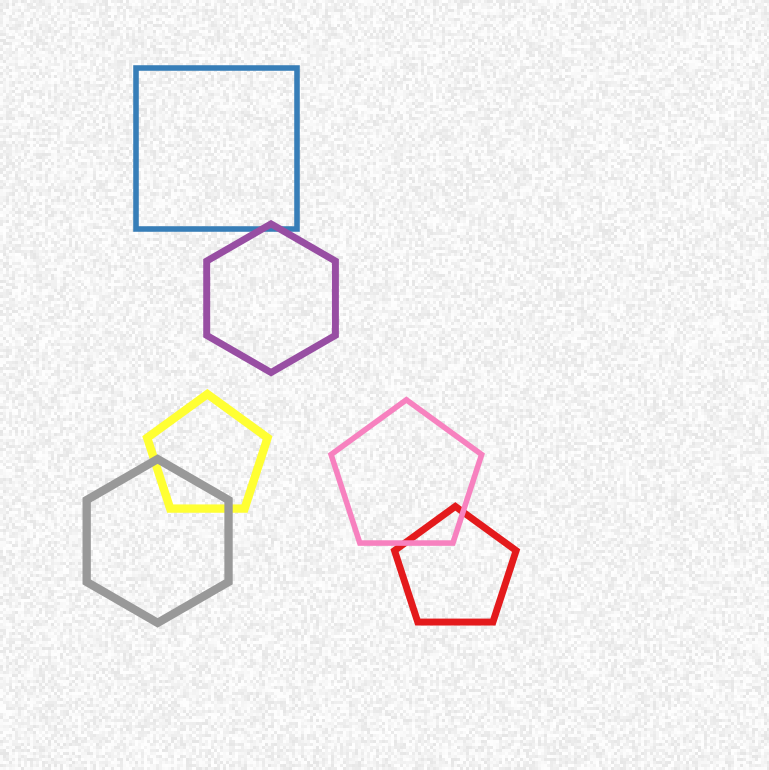[{"shape": "pentagon", "thickness": 2.5, "radius": 0.42, "center": [0.591, 0.259]}, {"shape": "square", "thickness": 2, "radius": 0.52, "center": [0.281, 0.807]}, {"shape": "hexagon", "thickness": 2.5, "radius": 0.48, "center": [0.352, 0.613]}, {"shape": "pentagon", "thickness": 3, "radius": 0.41, "center": [0.269, 0.406]}, {"shape": "pentagon", "thickness": 2, "radius": 0.51, "center": [0.528, 0.378]}, {"shape": "hexagon", "thickness": 3, "radius": 0.53, "center": [0.205, 0.297]}]